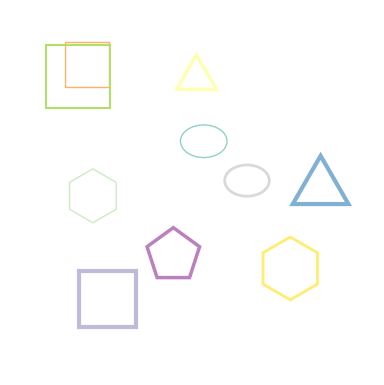[{"shape": "oval", "thickness": 1, "radius": 0.3, "center": [0.529, 0.633]}, {"shape": "triangle", "thickness": 2.5, "radius": 0.3, "center": [0.51, 0.798]}, {"shape": "square", "thickness": 3, "radius": 0.37, "center": [0.28, 0.224]}, {"shape": "triangle", "thickness": 3, "radius": 0.42, "center": [0.833, 0.512]}, {"shape": "square", "thickness": 1, "radius": 0.29, "center": [0.227, 0.832]}, {"shape": "square", "thickness": 1.5, "radius": 0.41, "center": [0.202, 0.801]}, {"shape": "oval", "thickness": 2, "radius": 0.29, "center": [0.642, 0.531]}, {"shape": "pentagon", "thickness": 2.5, "radius": 0.36, "center": [0.45, 0.337]}, {"shape": "hexagon", "thickness": 1, "radius": 0.35, "center": [0.241, 0.491]}, {"shape": "hexagon", "thickness": 2, "radius": 0.41, "center": [0.754, 0.303]}]